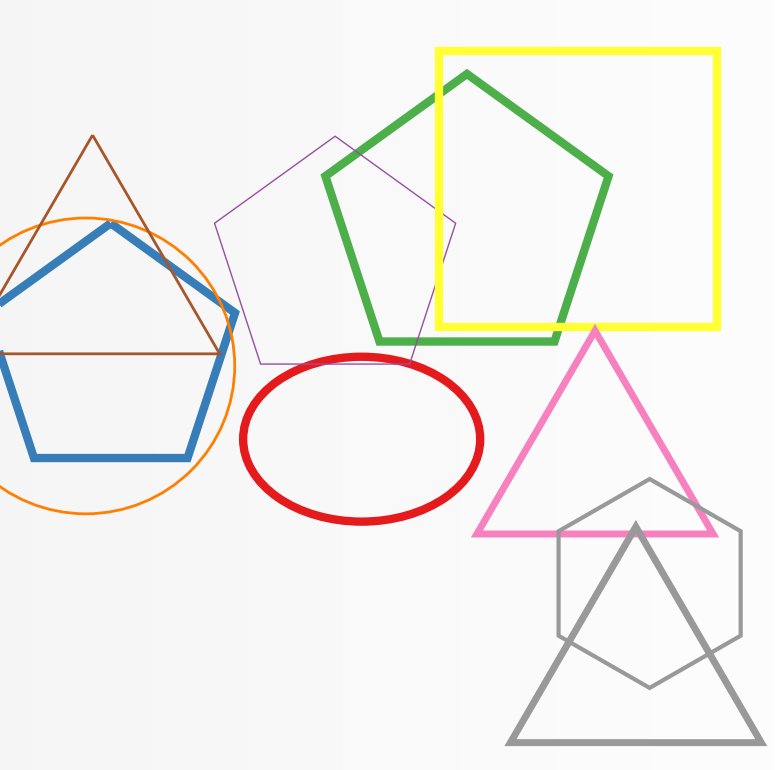[{"shape": "oval", "thickness": 3, "radius": 0.76, "center": [0.467, 0.43]}, {"shape": "pentagon", "thickness": 3, "radius": 0.84, "center": [0.143, 0.542]}, {"shape": "pentagon", "thickness": 3, "radius": 0.96, "center": [0.603, 0.712]}, {"shape": "pentagon", "thickness": 0.5, "radius": 0.82, "center": [0.432, 0.66]}, {"shape": "circle", "thickness": 1, "radius": 0.96, "center": [0.111, 0.525]}, {"shape": "square", "thickness": 3, "radius": 0.9, "center": [0.746, 0.755]}, {"shape": "triangle", "thickness": 1, "radius": 0.95, "center": [0.119, 0.635]}, {"shape": "triangle", "thickness": 2.5, "radius": 0.88, "center": [0.768, 0.395]}, {"shape": "triangle", "thickness": 2.5, "radius": 0.93, "center": [0.82, 0.129]}, {"shape": "hexagon", "thickness": 1.5, "radius": 0.68, "center": [0.838, 0.242]}]